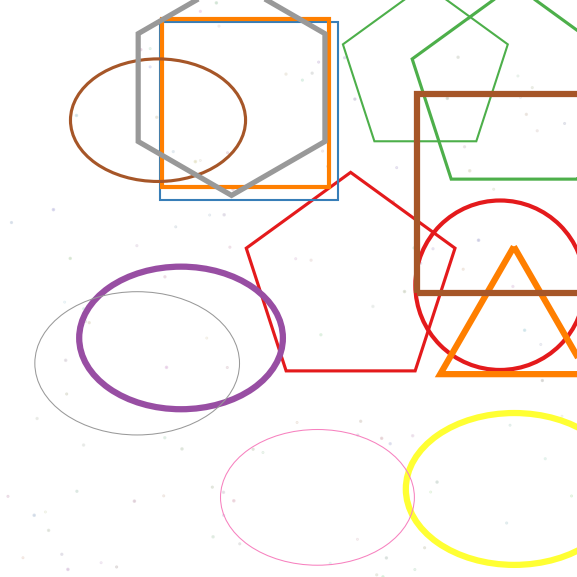[{"shape": "pentagon", "thickness": 1.5, "radius": 0.95, "center": [0.607, 0.511]}, {"shape": "circle", "thickness": 2, "radius": 0.73, "center": [0.866, 0.505]}, {"shape": "square", "thickness": 1, "radius": 0.77, "center": [0.431, 0.807]}, {"shape": "pentagon", "thickness": 1, "radius": 0.75, "center": [0.737, 0.876]}, {"shape": "pentagon", "thickness": 1.5, "radius": 0.93, "center": [0.891, 0.84]}, {"shape": "oval", "thickness": 3, "radius": 0.88, "center": [0.313, 0.414]}, {"shape": "triangle", "thickness": 3, "radius": 0.74, "center": [0.89, 0.425]}, {"shape": "square", "thickness": 2, "radius": 0.73, "center": [0.425, 0.821]}, {"shape": "oval", "thickness": 3, "radius": 0.94, "center": [0.891, 0.152]}, {"shape": "oval", "thickness": 1.5, "radius": 0.76, "center": [0.274, 0.791]}, {"shape": "square", "thickness": 3, "radius": 0.86, "center": [0.894, 0.664]}, {"shape": "oval", "thickness": 0.5, "radius": 0.84, "center": [0.55, 0.138]}, {"shape": "oval", "thickness": 0.5, "radius": 0.89, "center": [0.238, 0.37]}, {"shape": "hexagon", "thickness": 2.5, "radius": 0.93, "center": [0.401, 0.847]}]